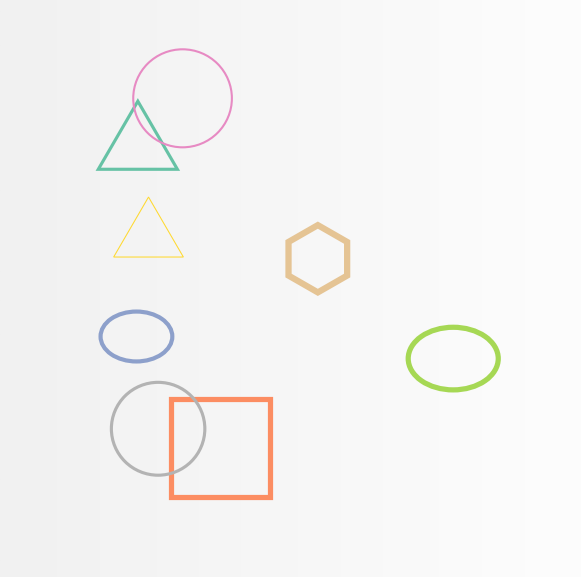[{"shape": "triangle", "thickness": 1.5, "radius": 0.39, "center": [0.237, 0.745]}, {"shape": "square", "thickness": 2.5, "radius": 0.42, "center": [0.38, 0.223]}, {"shape": "oval", "thickness": 2, "radius": 0.31, "center": [0.235, 0.416]}, {"shape": "circle", "thickness": 1, "radius": 0.42, "center": [0.314, 0.829]}, {"shape": "oval", "thickness": 2.5, "radius": 0.39, "center": [0.78, 0.378]}, {"shape": "triangle", "thickness": 0.5, "radius": 0.35, "center": [0.256, 0.589]}, {"shape": "hexagon", "thickness": 3, "radius": 0.29, "center": [0.547, 0.551]}, {"shape": "circle", "thickness": 1.5, "radius": 0.4, "center": [0.272, 0.257]}]